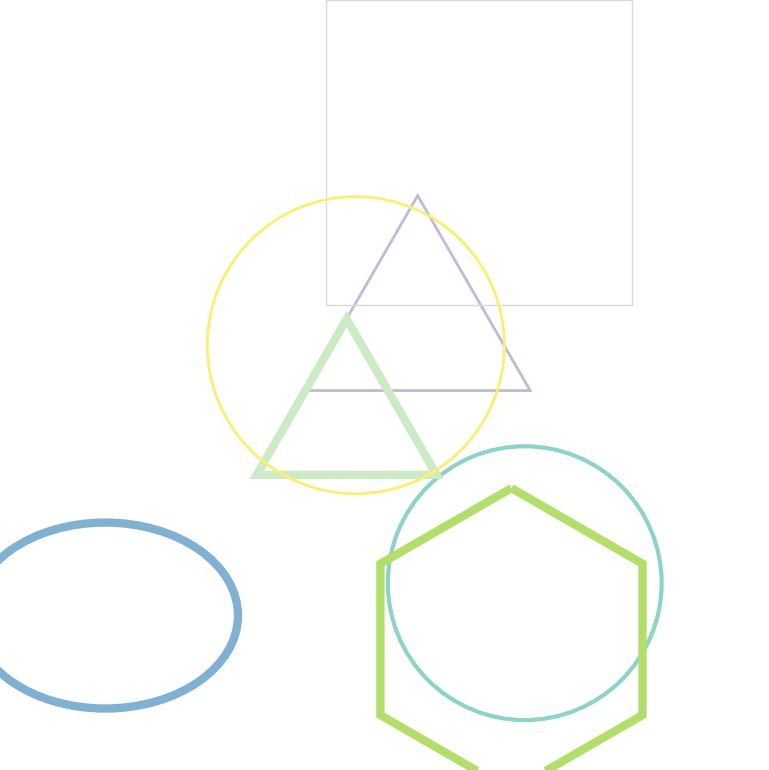[{"shape": "circle", "thickness": 1.5, "radius": 0.89, "center": [0.681, 0.243]}, {"shape": "triangle", "thickness": 1, "radius": 0.84, "center": [0.542, 0.577]}, {"shape": "oval", "thickness": 3, "radius": 0.86, "center": [0.137, 0.201]}, {"shape": "hexagon", "thickness": 3, "radius": 0.98, "center": [0.664, 0.17]}, {"shape": "square", "thickness": 0.5, "radius": 0.99, "center": [0.622, 0.802]}, {"shape": "triangle", "thickness": 3, "radius": 0.67, "center": [0.45, 0.451]}, {"shape": "circle", "thickness": 1, "radius": 0.96, "center": [0.462, 0.552]}]